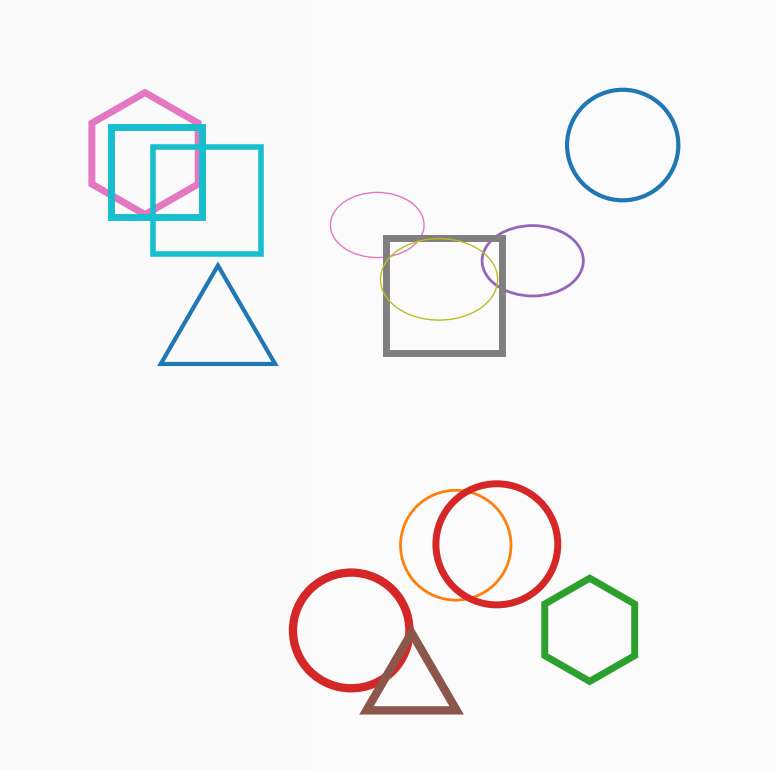[{"shape": "triangle", "thickness": 1.5, "radius": 0.43, "center": [0.281, 0.57]}, {"shape": "circle", "thickness": 1.5, "radius": 0.36, "center": [0.803, 0.812]}, {"shape": "circle", "thickness": 1, "radius": 0.36, "center": [0.588, 0.292]}, {"shape": "hexagon", "thickness": 2.5, "radius": 0.33, "center": [0.761, 0.182]}, {"shape": "circle", "thickness": 3, "radius": 0.38, "center": [0.453, 0.181]}, {"shape": "circle", "thickness": 2.5, "radius": 0.39, "center": [0.641, 0.293]}, {"shape": "oval", "thickness": 1, "radius": 0.33, "center": [0.687, 0.661]}, {"shape": "triangle", "thickness": 3, "radius": 0.34, "center": [0.531, 0.111]}, {"shape": "oval", "thickness": 0.5, "radius": 0.3, "center": [0.487, 0.708]}, {"shape": "hexagon", "thickness": 2.5, "radius": 0.4, "center": [0.187, 0.801]}, {"shape": "square", "thickness": 2.5, "radius": 0.37, "center": [0.572, 0.616]}, {"shape": "oval", "thickness": 0.5, "radius": 0.38, "center": [0.567, 0.637]}, {"shape": "square", "thickness": 2, "radius": 0.35, "center": [0.267, 0.739]}, {"shape": "square", "thickness": 2.5, "radius": 0.29, "center": [0.202, 0.776]}]